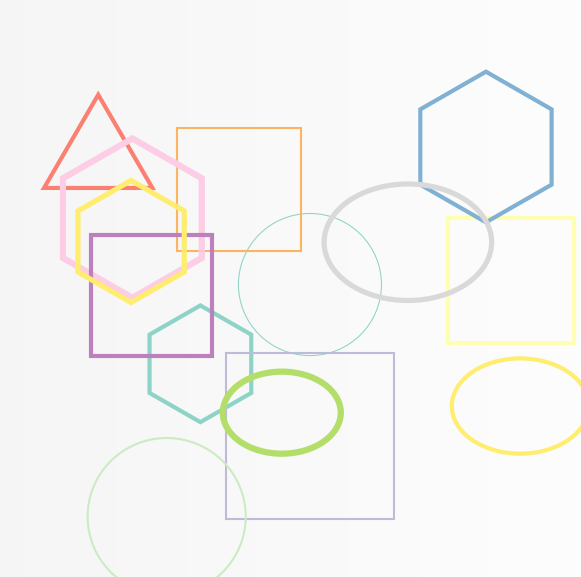[{"shape": "hexagon", "thickness": 2, "radius": 0.51, "center": [0.345, 0.369]}, {"shape": "circle", "thickness": 0.5, "radius": 0.62, "center": [0.533, 0.506]}, {"shape": "square", "thickness": 2, "radius": 0.54, "center": [0.879, 0.513]}, {"shape": "square", "thickness": 1, "radius": 0.72, "center": [0.533, 0.245]}, {"shape": "triangle", "thickness": 2, "radius": 0.54, "center": [0.169, 0.727]}, {"shape": "hexagon", "thickness": 2, "radius": 0.65, "center": [0.836, 0.745]}, {"shape": "square", "thickness": 1, "radius": 0.53, "center": [0.41, 0.672]}, {"shape": "oval", "thickness": 3, "radius": 0.51, "center": [0.485, 0.285]}, {"shape": "hexagon", "thickness": 3, "radius": 0.69, "center": [0.228, 0.621]}, {"shape": "oval", "thickness": 2.5, "radius": 0.72, "center": [0.702, 0.58]}, {"shape": "square", "thickness": 2, "radius": 0.52, "center": [0.26, 0.488]}, {"shape": "circle", "thickness": 1, "radius": 0.68, "center": [0.287, 0.105]}, {"shape": "oval", "thickness": 2, "radius": 0.59, "center": [0.895, 0.296]}, {"shape": "hexagon", "thickness": 2.5, "radius": 0.53, "center": [0.226, 0.581]}]